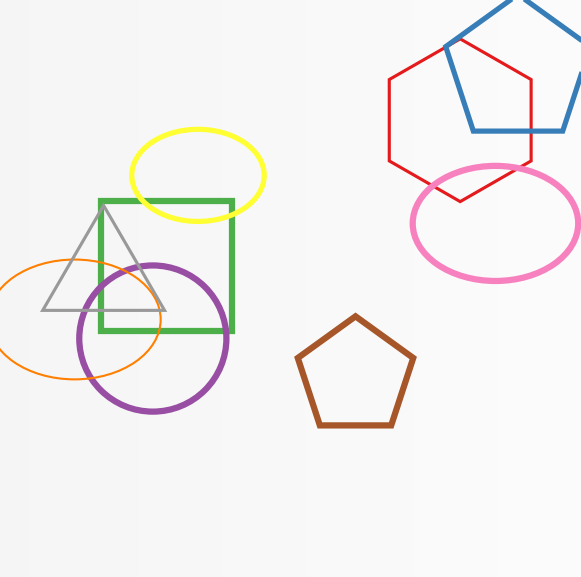[{"shape": "hexagon", "thickness": 1.5, "radius": 0.7, "center": [0.792, 0.791]}, {"shape": "pentagon", "thickness": 2.5, "radius": 0.65, "center": [0.891, 0.878]}, {"shape": "square", "thickness": 3, "radius": 0.56, "center": [0.286, 0.539]}, {"shape": "circle", "thickness": 3, "radius": 0.63, "center": [0.263, 0.413]}, {"shape": "oval", "thickness": 1, "radius": 0.74, "center": [0.128, 0.446]}, {"shape": "oval", "thickness": 2.5, "radius": 0.57, "center": [0.341, 0.695]}, {"shape": "pentagon", "thickness": 3, "radius": 0.52, "center": [0.612, 0.347]}, {"shape": "oval", "thickness": 3, "radius": 0.71, "center": [0.852, 0.612]}, {"shape": "triangle", "thickness": 1.5, "radius": 0.61, "center": [0.178, 0.522]}]